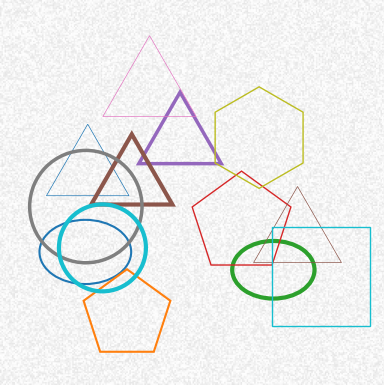[{"shape": "triangle", "thickness": 0.5, "radius": 0.62, "center": [0.228, 0.554]}, {"shape": "oval", "thickness": 1.5, "radius": 0.6, "center": [0.222, 0.346]}, {"shape": "pentagon", "thickness": 1.5, "radius": 0.59, "center": [0.33, 0.182]}, {"shape": "oval", "thickness": 3, "radius": 0.53, "center": [0.71, 0.299]}, {"shape": "pentagon", "thickness": 1, "radius": 0.67, "center": [0.627, 0.421]}, {"shape": "triangle", "thickness": 2.5, "radius": 0.62, "center": [0.468, 0.637]}, {"shape": "triangle", "thickness": 0.5, "radius": 0.66, "center": [0.773, 0.384]}, {"shape": "triangle", "thickness": 3, "radius": 0.61, "center": [0.342, 0.53]}, {"shape": "triangle", "thickness": 0.5, "radius": 0.7, "center": [0.388, 0.767]}, {"shape": "circle", "thickness": 2.5, "radius": 0.73, "center": [0.223, 0.463]}, {"shape": "hexagon", "thickness": 1, "radius": 0.66, "center": [0.673, 0.643]}, {"shape": "square", "thickness": 1, "radius": 0.64, "center": [0.834, 0.282]}, {"shape": "circle", "thickness": 3, "radius": 0.56, "center": [0.266, 0.356]}]